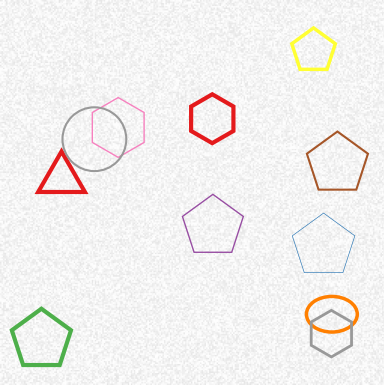[{"shape": "hexagon", "thickness": 3, "radius": 0.32, "center": [0.551, 0.692]}, {"shape": "triangle", "thickness": 3, "radius": 0.35, "center": [0.16, 0.536]}, {"shape": "pentagon", "thickness": 0.5, "radius": 0.43, "center": [0.84, 0.361]}, {"shape": "pentagon", "thickness": 3, "radius": 0.4, "center": [0.108, 0.117]}, {"shape": "pentagon", "thickness": 1, "radius": 0.42, "center": [0.553, 0.412]}, {"shape": "oval", "thickness": 2.5, "radius": 0.33, "center": [0.862, 0.184]}, {"shape": "pentagon", "thickness": 2.5, "radius": 0.3, "center": [0.814, 0.868]}, {"shape": "pentagon", "thickness": 1.5, "radius": 0.42, "center": [0.876, 0.575]}, {"shape": "hexagon", "thickness": 1, "radius": 0.39, "center": [0.307, 0.669]}, {"shape": "circle", "thickness": 1.5, "radius": 0.41, "center": [0.245, 0.638]}, {"shape": "hexagon", "thickness": 2, "radius": 0.3, "center": [0.861, 0.133]}]